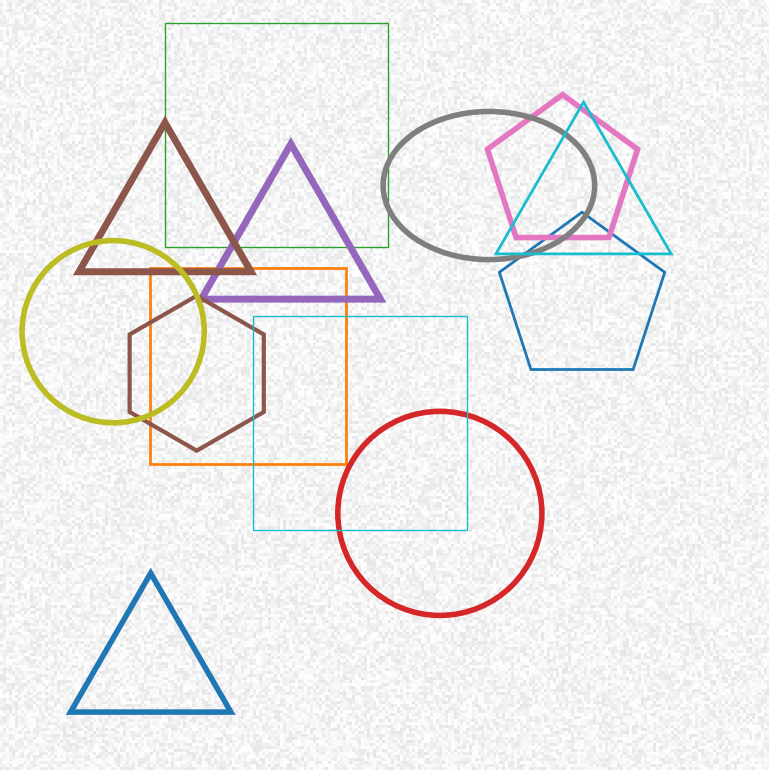[{"shape": "pentagon", "thickness": 1, "radius": 0.56, "center": [0.756, 0.611]}, {"shape": "triangle", "thickness": 2, "radius": 0.6, "center": [0.196, 0.135]}, {"shape": "square", "thickness": 1, "radius": 0.64, "center": [0.322, 0.525]}, {"shape": "square", "thickness": 0.5, "radius": 0.73, "center": [0.359, 0.825]}, {"shape": "circle", "thickness": 2, "radius": 0.66, "center": [0.571, 0.333]}, {"shape": "triangle", "thickness": 2.5, "radius": 0.67, "center": [0.378, 0.679]}, {"shape": "hexagon", "thickness": 1.5, "radius": 0.5, "center": [0.255, 0.515]}, {"shape": "triangle", "thickness": 2.5, "radius": 0.65, "center": [0.214, 0.712]}, {"shape": "pentagon", "thickness": 2, "radius": 0.51, "center": [0.731, 0.774]}, {"shape": "oval", "thickness": 2, "radius": 0.69, "center": [0.635, 0.759]}, {"shape": "circle", "thickness": 2, "radius": 0.59, "center": [0.147, 0.569]}, {"shape": "triangle", "thickness": 1, "radius": 0.66, "center": [0.758, 0.736]}, {"shape": "square", "thickness": 0.5, "radius": 0.7, "center": [0.467, 0.45]}]